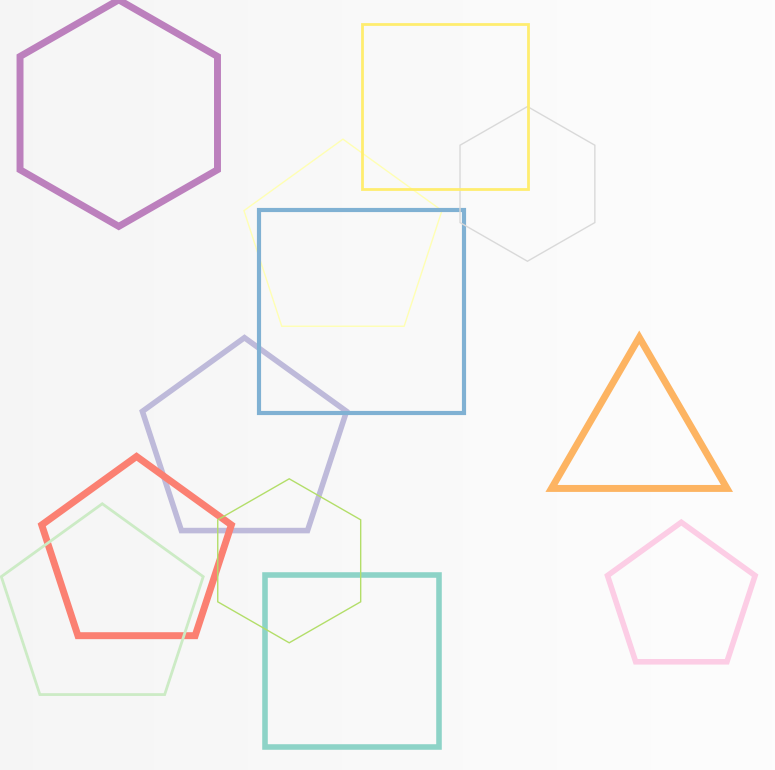[{"shape": "square", "thickness": 2, "radius": 0.56, "center": [0.454, 0.142]}, {"shape": "pentagon", "thickness": 0.5, "radius": 0.67, "center": [0.443, 0.685]}, {"shape": "pentagon", "thickness": 2, "radius": 0.69, "center": [0.315, 0.423]}, {"shape": "pentagon", "thickness": 2.5, "radius": 0.64, "center": [0.176, 0.279]}, {"shape": "square", "thickness": 1.5, "radius": 0.66, "center": [0.467, 0.595]}, {"shape": "triangle", "thickness": 2.5, "radius": 0.65, "center": [0.825, 0.431]}, {"shape": "hexagon", "thickness": 0.5, "radius": 0.53, "center": [0.373, 0.272]}, {"shape": "pentagon", "thickness": 2, "radius": 0.5, "center": [0.879, 0.222]}, {"shape": "hexagon", "thickness": 0.5, "radius": 0.5, "center": [0.681, 0.761]}, {"shape": "hexagon", "thickness": 2.5, "radius": 0.74, "center": [0.153, 0.853]}, {"shape": "pentagon", "thickness": 1, "radius": 0.68, "center": [0.132, 0.209]}, {"shape": "square", "thickness": 1, "radius": 0.53, "center": [0.574, 0.861]}]